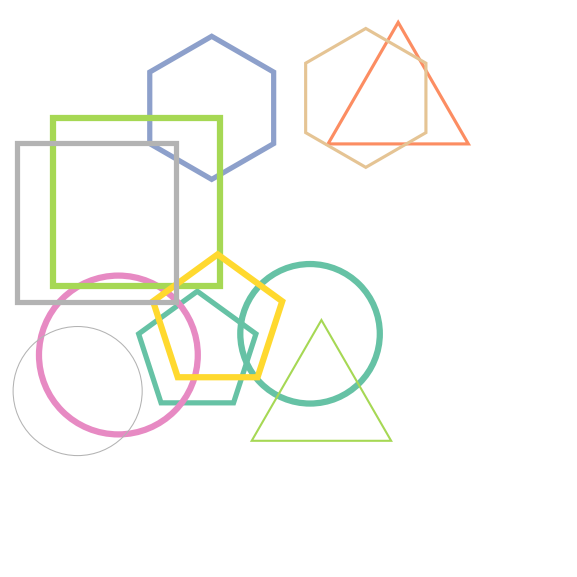[{"shape": "circle", "thickness": 3, "radius": 0.6, "center": [0.537, 0.421]}, {"shape": "pentagon", "thickness": 2.5, "radius": 0.53, "center": [0.342, 0.388]}, {"shape": "triangle", "thickness": 1.5, "radius": 0.7, "center": [0.689, 0.82]}, {"shape": "hexagon", "thickness": 2.5, "radius": 0.62, "center": [0.367, 0.812]}, {"shape": "circle", "thickness": 3, "radius": 0.69, "center": [0.205, 0.384]}, {"shape": "square", "thickness": 3, "radius": 0.73, "center": [0.236, 0.65]}, {"shape": "triangle", "thickness": 1, "radius": 0.7, "center": [0.557, 0.306]}, {"shape": "pentagon", "thickness": 3, "radius": 0.59, "center": [0.377, 0.441]}, {"shape": "hexagon", "thickness": 1.5, "radius": 0.6, "center": [0.633, 0.83]}, {"shape": "square", "thickness": 2.5, "radius": 0.69, "center": [0.167, 0.614]}, {"shape": "circle", "thickness": 0.5, "radius": 0.56, "center": [0.134, 0.322]}]